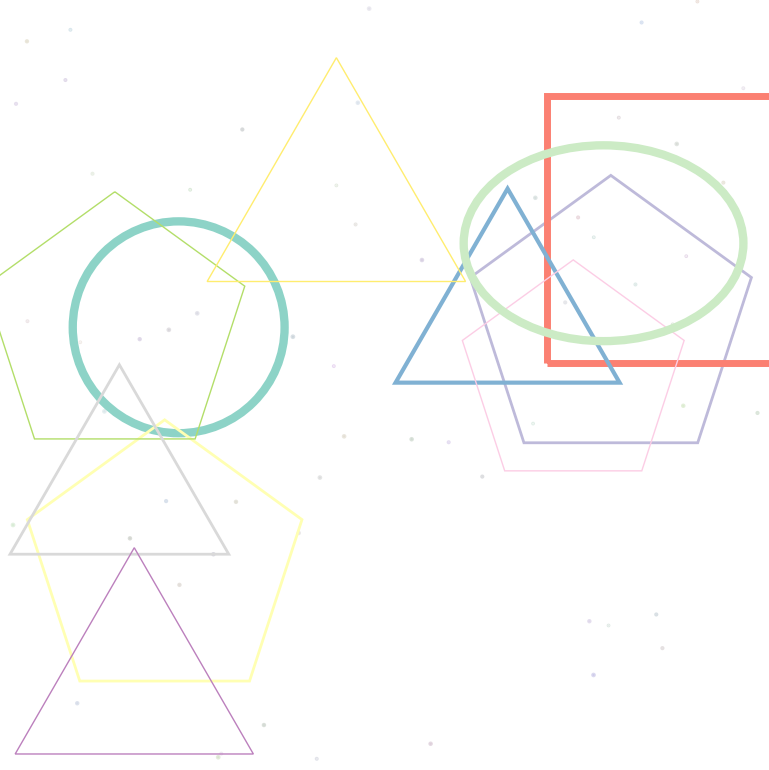[{"shape": "circle", "thickness": 3, "radius": 0.69, "center": [0.232, 0.575]}, {"shape": "pentagon", "thickness": 1, "radius": 0.94, "center": [0.214, 0.267]}, {"shape": "pentagon", "thickness": 1, "radius": 0.96, "center": [0.793, 0.58]}, {"shape": "square", "thickness": 2.5, "radius": 0.87, "center": [0.884, 0.702]}, {"shape": "triangle", "thickness": 1.5, "radius": 0.84, "center": [0.659, 0.587]}, {"shape": "pentagon", "thickness": 0.5, "radius": 0.89, "center": [0.149, 0.574]}, {"shape": "pentagon", "thickness": 0.5, "radius": 0.76, "center": [0.744, 0.511]}, {"shape": "triangle", "thickness": 1, "radius": 0.82, "center": [0.155, 0.362]}, {"shape": "triangle", "thickness": 0.5, "radius": 0.89, "center": [0.174, 0.11]}, {"shape": "oval", "thickness": 3, "radius": 0.91, "center": [0.784, 0.684]}, {"shape": "triangle", "thickness": 0.5, "radius": 0.97, "center": [0.437, 0.731]}]